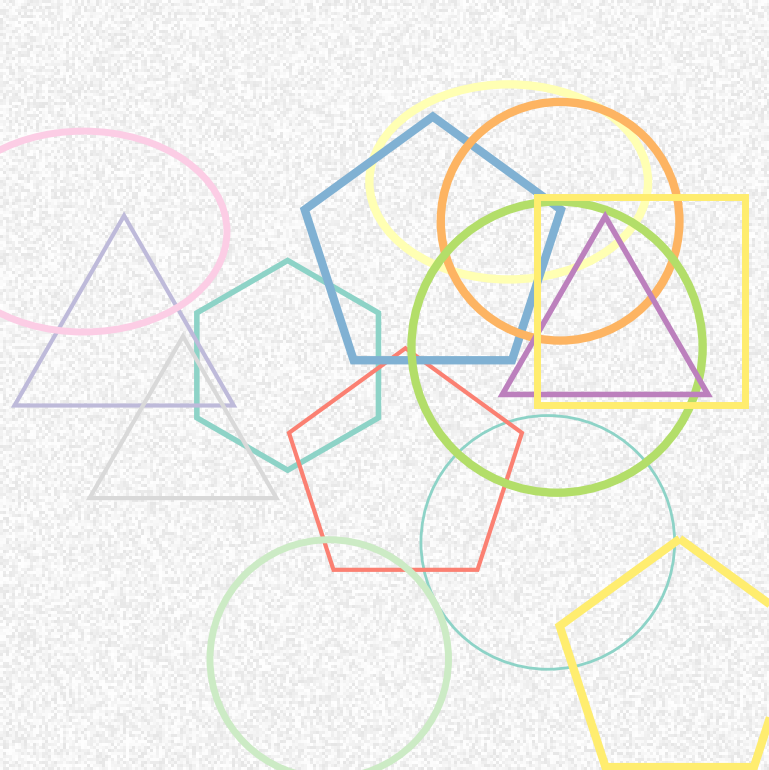[{"shape": "circle", "thickness": 1, "radius": 0.82, "center": [0.711, 0.296]}, {"shape": "hexagon", "thickness": 2, "radius": 0.68, "center": [0.374, 0.526]}, {"shape": "oval", "thickness": 3, "radius": 0.9, "center": [0.661, 0.764]}, {"shape": "triangle", "thickness": 1.5, "radius": 0.82, "center": [0.161, 0.556]}, {"shape": "pentagon", "thickness": 1.5, "radius": 0.8, "center": [0.527, 0.389]}, {"shape": "pentagon", "thickness": 3, "radius": 0.87, "center": [0.562, 0.674]}, {"shape": "circle", "thickness": 3, "radius": 0.77, "center": [0.727, 0.713]}, {"shape": "circle", "thickness": 3, "radius": 0.95, "center": [0.723, 0.549]}, {"shape": "oval", "thickness": 2.5, "radius": 0.93, "center": [0.108, 0.699]}, {"shape": "triangle", "thickness": 1.5, "radius": 0.7, "center": [0.238, 0.423]}, {"shape": "triangle", "thickness": 2, "radius": 0.77, "center": [0.786, 0.565]}, {"shape": "circle", "thickness": 2.5, "radius": 0.77, "center": [0.428, 0.144]}, {"shape": "square", "thickness": 2.5, "radius": 0.68, "center": [0.832, 0.61]}, {"shape": "pentagon", "thickness": 3, "radius": 0.82, "center": [0.883, 0.136]}]